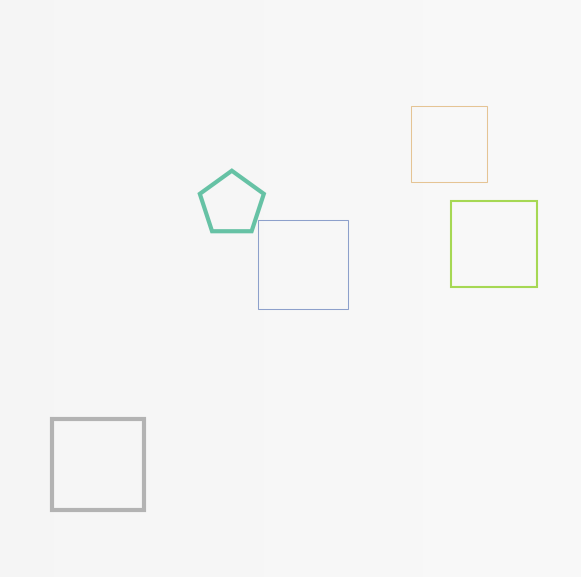[{"shape": "pentagon", "thickness": 2, "radius": 0.29, "center": [0.399, 0.646]}, {"shape": "square", "thickness": 0.5, "radius": 0.39, "center": [0.522, 0.541]}, {"shape": "square", "thickness": 1, "radius": 0.37, "center": [0.85, 0.577]}, {"shape": "square", "thickness": 0.5, "radius": 0.33, "center": [0.773, 0.75]}, {"shape": "square", "thickness": 2, "radius": 0.4, "center": [0.169, 0.194]}]